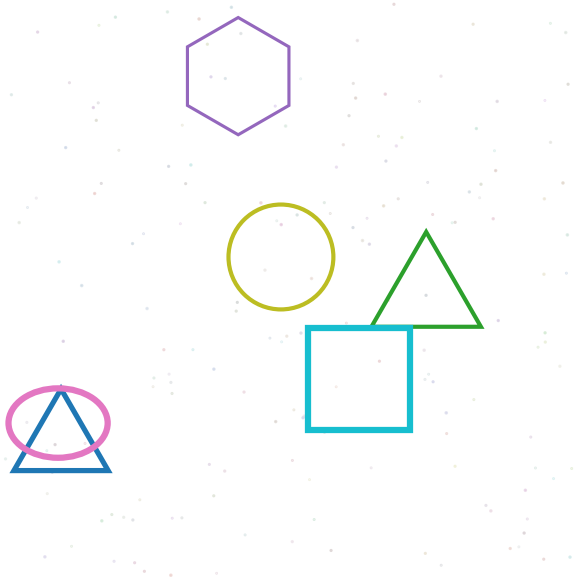[{"shape": "triangle", "thickness": 2.5, "radius": 0.47, "center": [0.106, 0.231]}, {"shape": "triangle", "thickness": 2, "radius": 0.55, "center": [0.738, 0.488]}, {"shape": "hexagon", "thickness": 1.5, "radius": 0.51, "center": [0.412, 0.867]}, {"shape": "oval", "thickness": 3, "radius": 0.43, "center": [0.101, 0.267]}, {"shape": "circle", "thickness": 2, "radius": 0.45, "center": [0.486, 0.554]}, {"shape": "square", "thickness": 3, "radius": 0.44, "center": [0.622, 0.344]}]